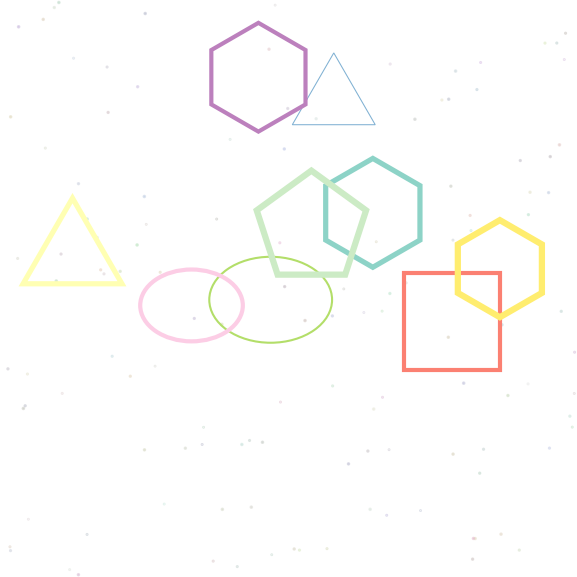[{"shape": "hexagon", "thickness": 2.5, "radius": 0.47, "center": [0.646, 0.631]}, {"shape": "triangle", "thickness": 2.5, "radius": 0.49, "center": [0.126, 0.557]}, {"shape": "square", "thickness": 2, "radius": 0.42, "center": [0.783, 0.442]}, {"shape": "triangle", "thickness": 0.5, "radius": 0.41, "center": [0.578, 0.825]}, {"shape": "oval", "thickness": 1, "radius": 0.53, "center": [0.469, 0.48]}, {"shape": "oval", "thickness": 2, "radius": 0.44, "center": [0.332, 0.47]}, {"shape": "hexagon", "thickness": 2, "radius": 0.47, "center": [0.447, 0.865]}, {"shape": "pentagon", "thickness": 3, "radius": 0.5, "center": [0.539, 0.604]}, {"shape": "hexagon", "thickness": 3, "radius": 0.42, "center": [0.866, 0.534]}]